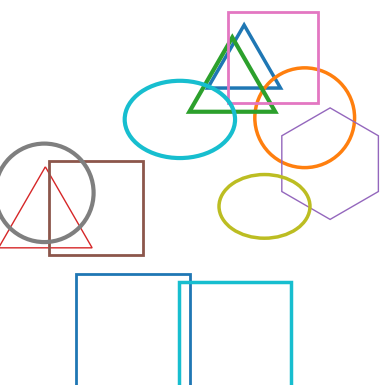[{"shape": "triangle", "thickness": 2.5, "radius": 0.55, "center": [0.634, 0.826]}, {"shape": "square", "thickness": 2, "radius": 0.74, "center": [0.345, 0.139]}, {"shape": "circle", "thickness": 2.5, "radius": 0.65, "center": [0.791, 0.694]}, {"shape": "triangle", "thickness": 3, "radius": 0.64, "center": [0.603, 0.774]}, {"shape": "triangle", "thickness": 1, "radius": 0.7, "center": [0.118, 0.426]}, {"shape": "hexagon", "thickness": 1, "radius": 0.72, "center": [0.857, 0.575]}, {"shape": "square", "thickness": 2, "radius": 0.61, "center": [0.25, 0.459]}, {"shape": "square", "thickness": 2, "radius": 0.59, "center": [0.709, 0.85]}, {"shape": "circle", "thickness": 3, "radius": 0.64, "center": [0.115, 0.499]}, {"shape": "oval", "thickness": 2.5, "radius": 0.59, "center": [0.687, 0.464]}, {"shape": "oval", "thickness": 3, "radius": 0.72, "center": [0.467, 0.69]}, {"shape": "square", "thickness": 2.5, "radius": 0.73, "center": [0.611, 0.121]}]